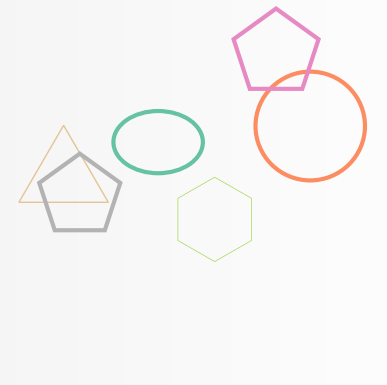[{"shape": "oval", "thickness": 3, "radius": 0.58, "center": [0.408, 0.631]}, {"shape": "circle", "thickness": 3, "radius": 0.71, "center": [0.801, 0.673]}, {"shape": "pentagon", "thickness": 3, "radius": 0.58, "center": [0.712, 0.862]}, {"shape": "hexagon", "thickness": 0.5, "radius": 0.55, "center": [0.554, 0.43]}, {"shape": "triangle", "thickness": 1, "radius": 0.67, "center": [0.164, 0.541]}, {"shape": "pentagon", "thickness": 3, "radius": 0.55, "center": [0.206, 0.491]}]